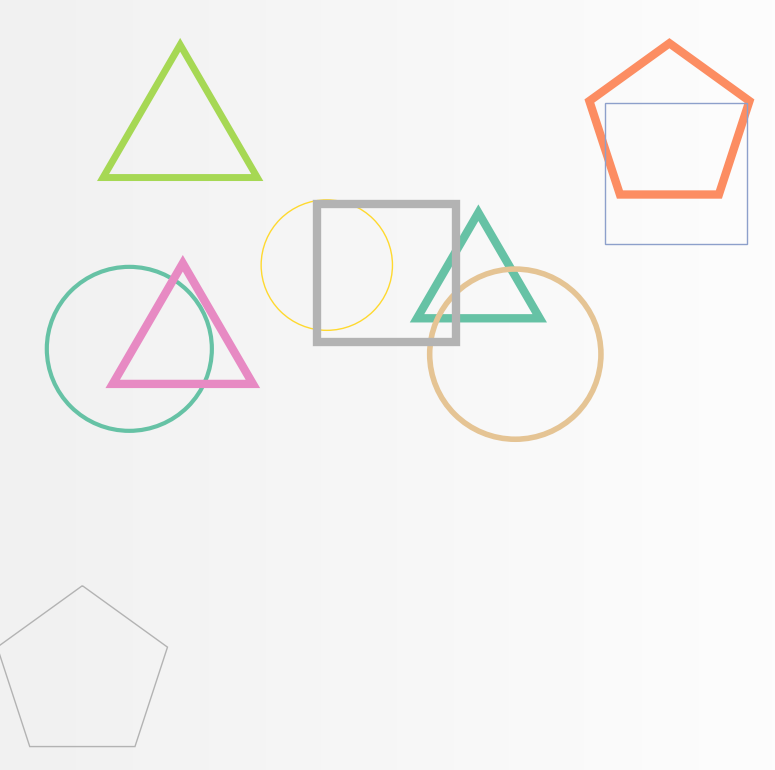[{"shape": "triangle", "thickness": 3, "radius": 0.46, "center": [0.617, 0.632]}, {"shape": "circle", "thickness": 1.5, "radius": 0.53, "center": [0.167, 0.547]}, {"shape": "pentagon", "thickness": 3, "radius": 0.54, "center": [0.864, 0.835]}, {"shape": "square", "thickness": 0.5, "radius": 0.46, "center": [0.872, 0.775]}, {"shape": "triangle", "thickness": 3, "radius": 0.52, "center": [0.236, 0.554]}, {"shape": "triangle", "thickness": 2.5, "radius": 0.57, "center": [0.232, 0.827]}, {"shape": "circle", "thickness": 0.5, "radius": 0.42, "center": [0.422, 0.656]}, {"shape": "circle", "thickness": 2, "radius": 0.55, "center": [0.665, 0.54]}, {"shape": "pentagon", "thickness": 0.5, "radius": 0.58, "center": [0.106, 0.124]}, {"shape": "square", "thickness": 3, "radius": 0.45, "center": [0.499, 0.645]}]